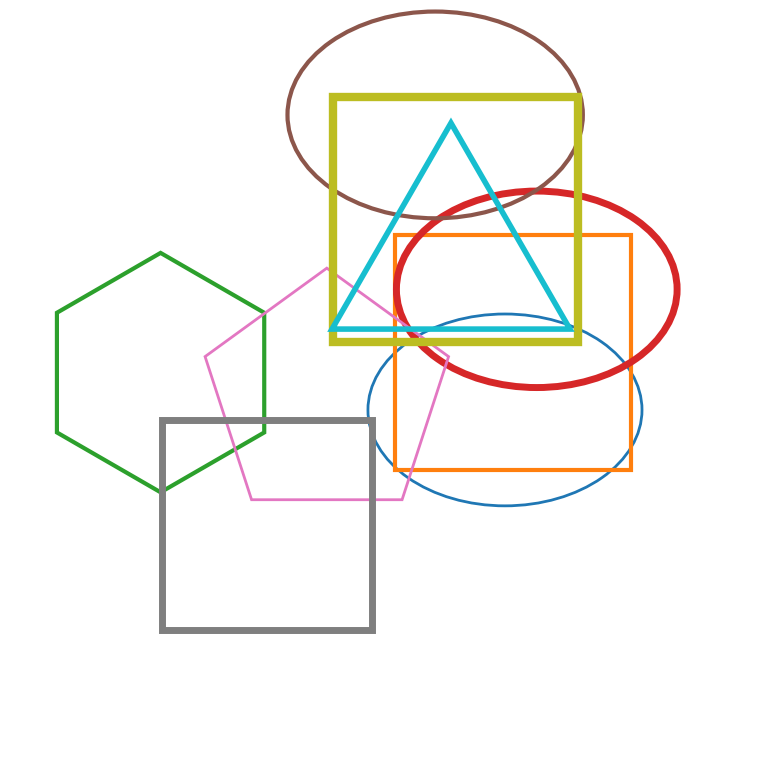[{"shape": "oval", "thickness": 1, "radius": 0.89, "center": [0.656, 0.468]}, {"shape": "square", "thickness": 1.5, "radius": 0.76, "center": [0.666, 0.543]}, {"shape": "hexagon", "thickness": 1.5, "radius": 0.78, "center": [0.209, 0.516]}, {"shape": "oval", "thickness": 2.5, "radius": 0.91, "center": [0.697, 0.624]}, {"shape": "oval", "thickness": 1.5, "radius": 0.96, "center": [0.565, 0.851]}, {"shape": "pentagon", "thickness": 1, "radius": 0.83, "center": [0.424, 0.486]}, {"shape": "square", "thickness": 2.5, "radius": 0.68, "center": [0.347, 0.318]}, {"shape": "square", "thickness": 3, "radius": 0.8, "center": [0.592, 0.715]}, {"shape": "triangle", "thickness": 2, "radius": 0.89, "center": [0.586, 0.662]}]